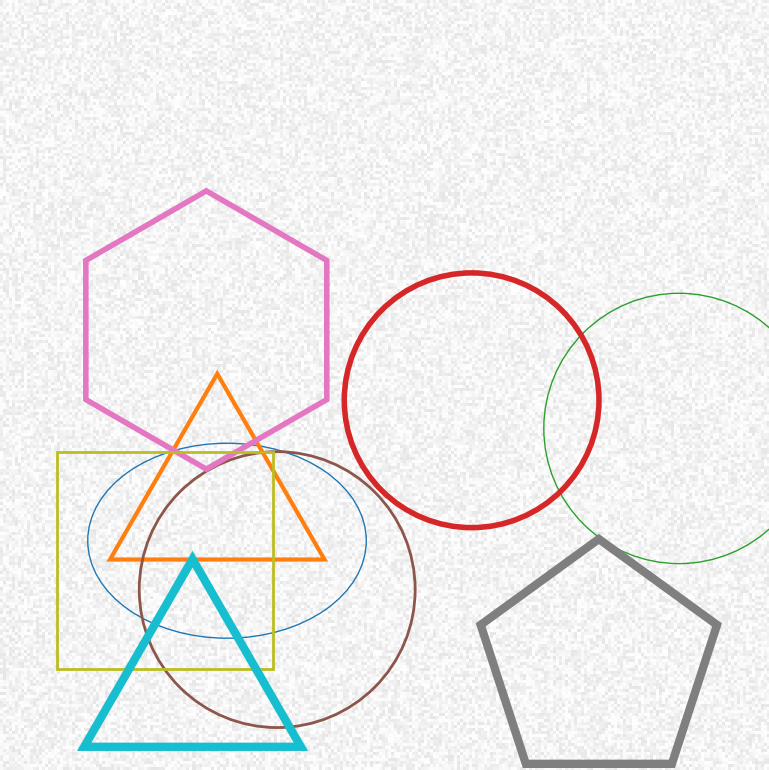[{"shape": "oval", "thickness": 0.5, "radius": 0.9, "center": [0.295, 0.298]}, {"shape": "triangle", "thickness": 1.5, "radius": 0.8, "center": [0.282, 0.354]}, {"shape": "circle", "thickness": 0.5, "radius": 0.88, "center": [0.882, 0.444]}, {"shape": "circle", "thickness": 2, "radius": 0.83, "center": [0.613, 0.48]}, {"shape": "circle", "thickness": 1, "radius": 0.9, "center": [0.36, 0.234]}, {"shape": "hexagon", "thickness": 2, "radius": 0.9, "center": [0.268, 0.571]}, {"shape": "pentagon", "thickness": 3, "radius": 0.81, "center": [0.778, 0.139]}, {"shape": "square", "thickness": 1, "radius": 0.7, "center": [0.214, 0.272]}, {"shape": "triangle", "thickness": 3, "radius": 0.81, "center": [0.25, 0.111]}]